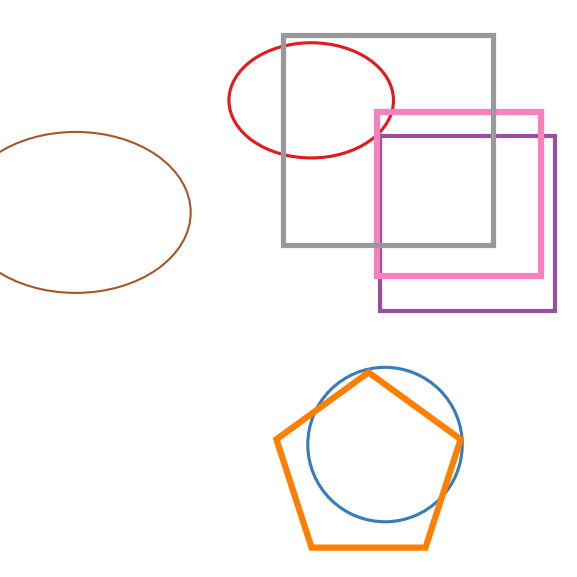[{"shape": "oval", "thickness": 1.5, "radius": 0.71, "center": [0.539, 0.825]}, {"shape": "circle", "thickness": 1.5, "radius": 0.67, "center": [0.667, 0.229]}, {"shape": "square", "thickness": 2, "radius": 0.76, "center": [0.809, 0.612]}, {"shape": "pentagon", "thickness": 3, "radius": 0.84, "center": [0.638, 0.187]}, {"shape": "oval", "thickness": 1, "radius": 1.0, "center": [0.131, 0.631]}, {"shape": "square", "thickness": 3, "radius": 0.71, "center": [0.795, 0.663]}, {"shape": "square", "thickness": 2.5, "radius": 0.91, "center": [0.672, 0.757]}]